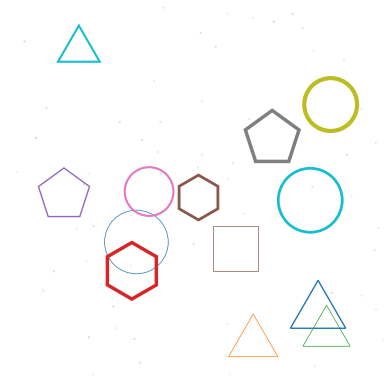[{"shape": "triangle", "thickness": 1, "radius": 0.41, "center": [0.826, 0.189]}, {"shape": "circle", "thickness": 0.5, "radius": 0.41, "center": [0.354, 0.371]}, {"shape": "triangle", "thickness": 0.5, "radius": 0.37, "center": [0.658, 0.11]}, {"shape": "triangle", "thickness": 0.5, "radius": 0.35, "center": [0.848, 0.136]}, {"shape": "hexagon", "thickness": 2.5, "radius": 0.37, "center": [0.343, 0.297]}, {"shape": "pentagon", "thickness": 1, "radius": 0.35, "center": [0.166, 0.494]}, {"shape": "square", "thickness": 0.5, "radius": 0.3, "center": [0.612, 0.354]}, {"shape": "hexagon", "thickness": 2, "radius": 0.29, "center": [0.516, 0.487]}, {"shape": "circle", "thickness": 1.5, "radius": 0.32, "center": [0.387, 0.502]}, {"shape": "pentagon", "thickness": 2.5, "radius": 0.37, "center": [0.707, 0.64]}, {"shape": "circle", "thickness": 3, "radius": 0.34, "center": [0.859, 0.728]}, {"shape": "triangle", "thickness": 1.5, "radius": 0.31, "center": [0.205, 0.871]}, {"shape": "circle", "thickness": 2, "radius": 0.42, "center": [0.806, 0.48]}]